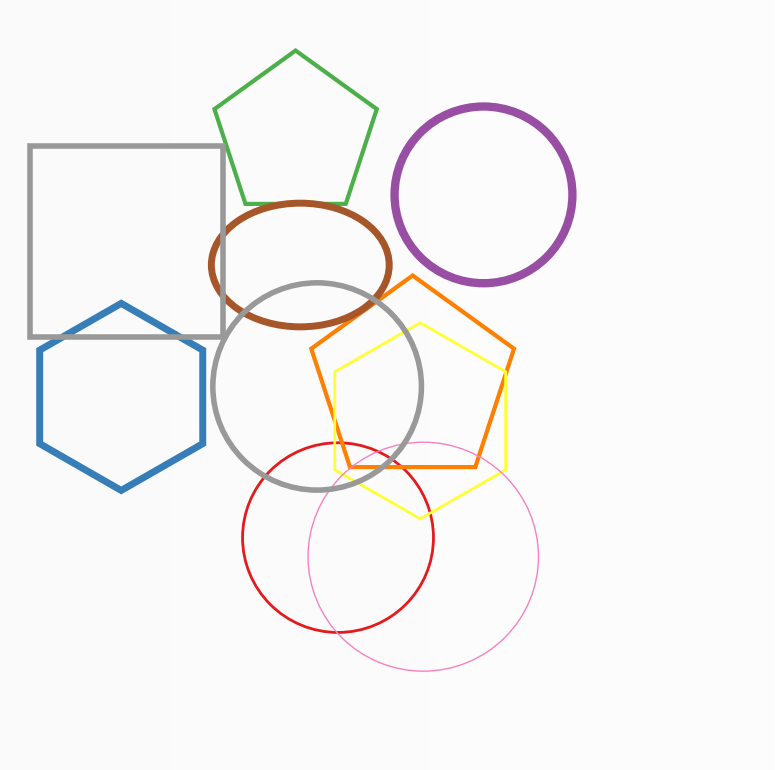[{"shape": "circle", "thickness": 1, "radius": 0.62, "center": [0.436, 0.302]}, {"shape": "hexagon", "thickness": 2.5, "radius": 0.61, "center": [0.156, 0.485]}, {"shape": "pentagon", "thickness": 1.5, "radius": 0.55, "center": [0.381, 0.824]}, {"shape": "circle", "thickness": 3, "radius": 0.57, "center": [0.624, 0.747]}, {"shape": "pentagon", "thickness": 1.5, "radius": 0.69, "center": [0.532, 0.505]}, {"shape": "hexagon", "thickness": 1, "radius": 0.64, "center": [0.542, 0.454]}, {"shape": "oval", "thickness": 2.5, "radius": 0.57, "center": [0.387, 0.656]}, {"shape": "circle", "thickness": 0.5, "radius": 0.74, "center": [0.546, 0.277]}, {"shape": "square", "thickness": 2, "radius": 0.62, "center": [0.163, 0.686]}, {"shape": "circle", "thickness": 2, "radius": 0.67, "center": [0.409, 0.498]}]